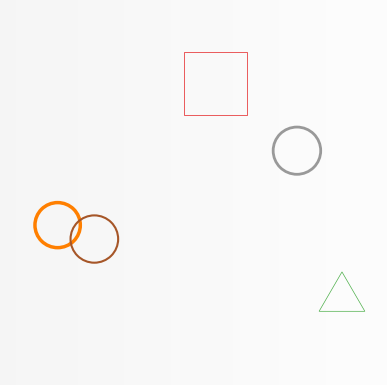[{"shape": "square", "thickness": 0.5, "radius": 0.4, "center": [0.556, 0.783]}, {"shape": "triangle", "thickness": 0.5, "radius": 0.34, "center": [0.883, 0.226]}, {"shape": "circle", "thickness": 2.5, "radius": 0.29, "center": [0.149, 0.415]}, {"shape": "circle", "thickness": 1.5, "radius": 0.31, "center": [0.243, 0.379]}, {"shape": "circle", "thickness": 2, "radius": 0.31, "center": [0.766, 0.609]}]